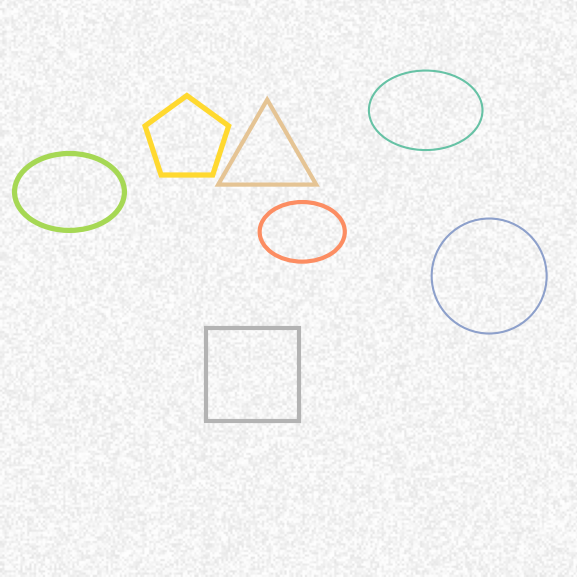[{"shape": "oval", "thickness": 1, "radius": 0.49, "center": [0.737, 0.808]}, {"shape": "oval", "thickness": 2, "radius": 0.37, "center": [0.523, 0.598]}, {"shape": "circle", "thickness": 1, "radius": 0.5, "center": [0.847, 0.521]}, {"shape": "oval", "thickness": 2.5, "radius": 0.48, "center": [0.12, 0.667]}, {"shape": "pentagon", "thickness": 2.5, "radius": 0.38, "center": [0.324, 0.758]}, {"shape": "triangle", "thickness": 2, "radius": 0.49, "center": [0.463, 0.729]}, {"shape": "square", "thickness": 2, "radius": 0.4, "center": [0.437, 0.351]}]